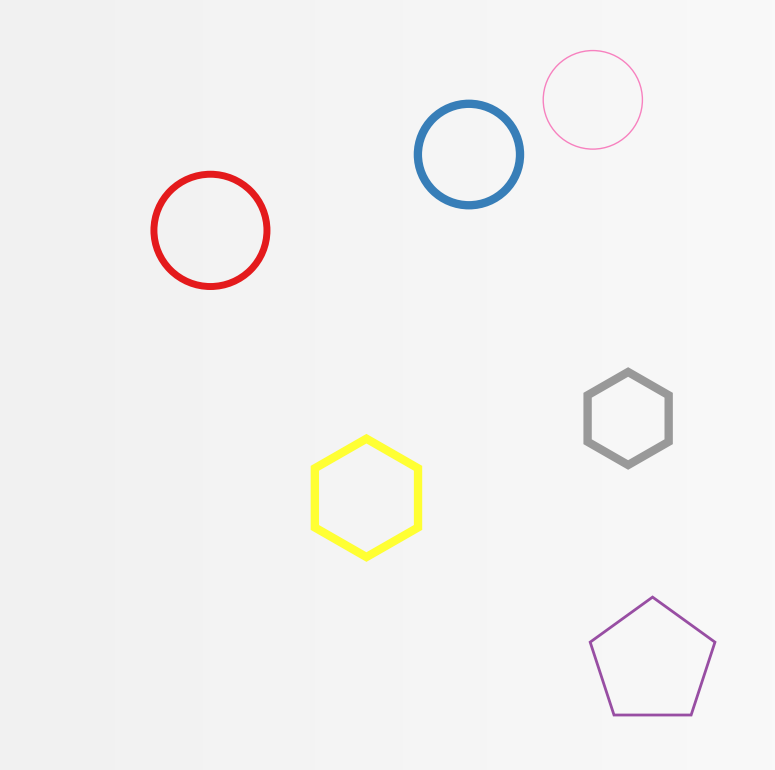[{"shape": "circle", "thickness": 2.5, "radius": 0.36, "center": [0.272, 0.701]}, {"shape": "circle", "thickness": 3, "radius": 0.33, "center": [0.605, 0.799]}, {"shape": "pentagon", "thickness": 1, "radius": 0.42, "center": [0.842, 0.14]}, {"shape": "hexagon", "thickness": 3, "radius": 0.38, "center": [0.473, 0.353]}, {"shape": "circle", "thickness": 0.5, "radius": 0.32, "center": [0.765, 0.87]}, {"shape": "hexagon", "thickness": 3, "radius": 0.3, "center": [0.811, 0.457]}]